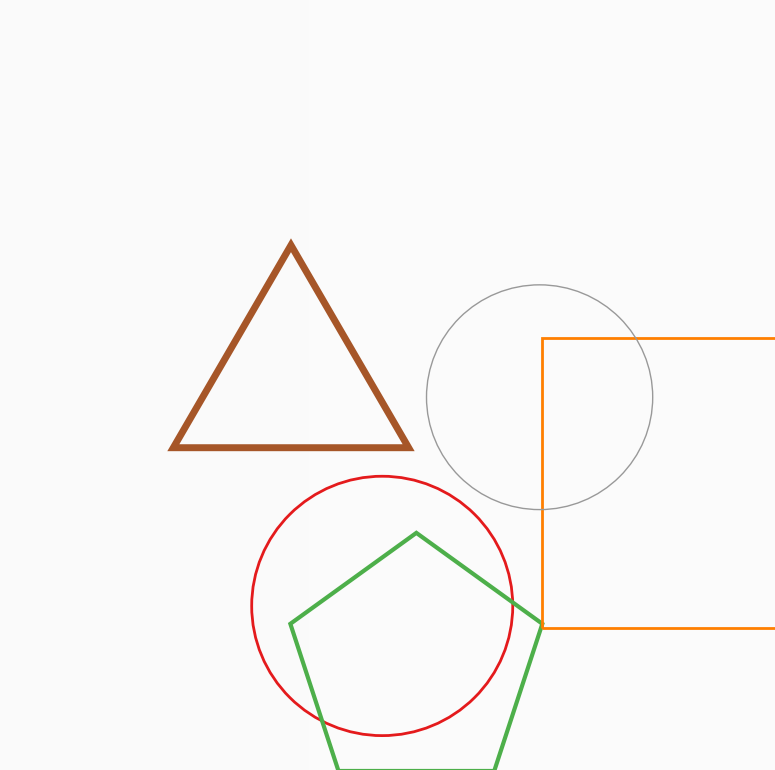[{"shape": "circle", "thickness": 1, "radius": 0.84, "center": [0.493, 0.213]}, {"shape": "pentagon", "thickness": 1.5, "radius": 0.85, "center": [0.537, 0.137]}, {"shape": "square", "thickness": 1, "radius": 0.94, "center": [0.887, 0.372]}, {"shape": "triangle", "thickness": 2.5, "radius": 0.88, "center": [0.375, 0.506]}, {"shape": "circle", "thickness": 0.5, "radius": 0.73, "center": [0.696, 0.484]}]